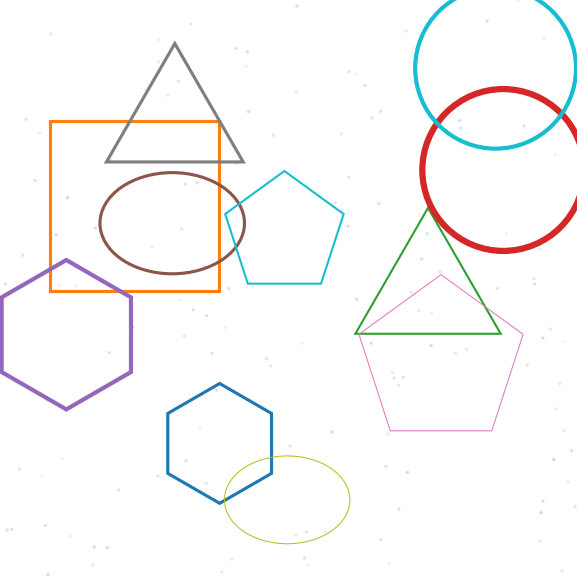[{"shape": "hexagon", "thickness": 1.5, "radius": 0.52, "center": [0.38, 0.231]}, {"shape": "square", "thickness": 1.5, "radius": 0.73, "center": [0.233, 0.643]}, {"shape": "triangle", "thickness": 1, "radius": 0.73, "center": [0.741, 0.494]}, {"shape": "circle", "thickness": 3, "radius": 0.7, "center": [0.871, 0.705]}, {"shape": "hexagon", "thickness": 2, "radius": 0.65, "center": [0.115, 0.42]}, {"shape": "oval", "thickness": 1.5, "radius": 0.63, "center": [0.298, 0.613]}, {"shape": "pentagon", "thickness": 0.5, "radius": 0.75, "center": [0.764, 0.374]}, {"shape": "triangle", "thickness": 1.5, "radius": 0.68, "center": [0.303, 0.787]}, {"shape": "oval", "thickness": 0.5, "radius": 0.54, "center": [0.497, 0.134]}, {"shape": "pentagon", "thickness": 1, "radius": 0.54, "center": [0.492, 0.595]}, {"shape": "circle", "thickness": 2, "radius": 0.7, "center": [0.858, 0.881]}]